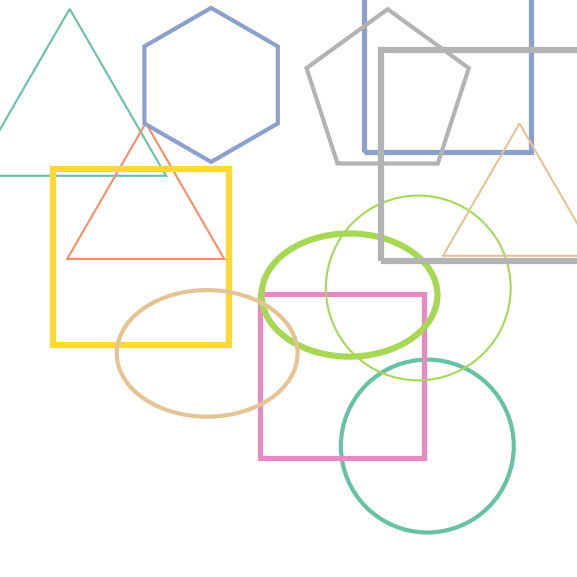[{"shape": "circle", "thickness": 2, "radius": 0.75, "center": [0.74, 0.227]}, {"shape": "triangle", "thickness": 1, "radius": 0.96, "center": [0.121, 0.791]}, {"shape": "triangle", "thickness": 1, "radius": 0.79, "center": [0.252, 0.629]}, {"shape": "square", "thickness": 2.5, "radius": 0.72, "center": [0.775, 0.88]}, {"shape": "hexagon", "thickness": 2, "radius": 0.67, "center": [0.366, 0.852]}, {"shape": "square", "thickness": 2.5, "radius": 0.71, "center": [0.592, 0.349]}, {"shape": "circle", "thickness": 1, "radius": 0.8, "center": [0.724, 0.501]}, {"shape": "oval", "thickness": 3, "radius": 0.76, "center": [0.605, 0.488]}, {"shape": "square", "thickness": 3, "radius": 0.76, "center": [0.244, 0.554]}, {"shape": "oval", "thickness": 2, "radius": 0.78, "center": [0.359, 0.387]}, {"shape": "triangle", "thickness": 1, "radius": 0.76, "center": [0.9, 0.633]}, {"shape": "pentagon", "thickness": 2, "radius": 0.74, "center": [0.671, 0.835]}, {"shape": "square", "thickness": 3, "radius": 0.91, "center": [0.843, 0.73]}]